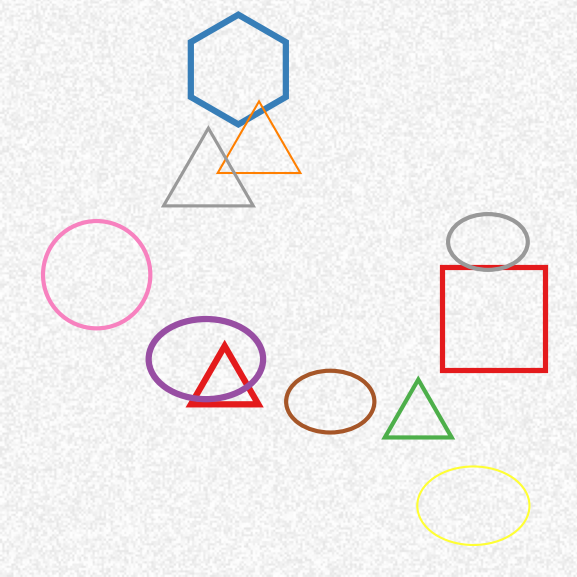[{"shape": "triangle", "thickness": 3, "radius": 0.34, "center": [0.389, 0.333]}, {"shape": "square", "thickness": 2.5, "radius": 0.45, "center": [0.854, 0.447]}, {"shape": "hexagon", "thickness": 3, "radius": 0.47, "center": [0.413, 0.879]}, {"shape": "triangle", "thickness": 2, "radius": 0.33, "center": [0.724, 0.275]}, {"shape": "oval", "thickness": 3, "radius": 0.5, "center": [0.357, 0.377]}, {"shape": "triangle", "thickness": 1, "radius": 0.41, "center": [0.449, 0.741]}, {"shape": "oval", "thickness": 1, "radius": 0.49, "center": [0.82, 0.123]}, {"shape": "oval", "thickness": 2, "radius": 0.38, "center": [0.572, 0.304]}, {"shape": "circle", "thickness": 2, "radius": 0.46, "center": [0.167, 0.523]}, {"shape": "oval", "thickness": 2, "radius": 0.34, "center": [0.845, 0.58]}, {"shape": "triangle", "thickness": 1.5, "radius": 0.45, "center": [0.361, 0.687]}]